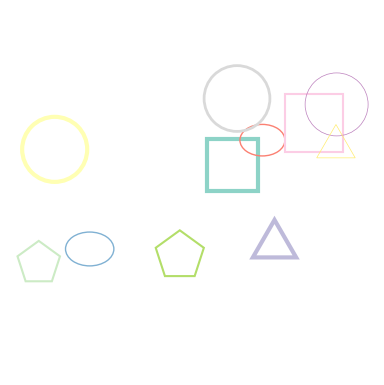[{"shape": "square", "thickness": 3, "radius": 0.33, "center": [0.604, 0.572]}, {"shape": "circle", "thickness": 3, "radius": 0.42, "center": [0.142, 0.612]}, {"shape": "triangle", "thickness": 3, "radius": 0.32, "center": [0.713, 0.364]}, {"shape": "oval", "thickness": 1, "radius": 0.29, "center": [0.682, 0.636]}, {"shape": "oval", "thickness": 1, "radius": 0.31, "center": [0.233, 0.353]}, {"shape": "pentagon", "thickness": 1.5, "radius": 0.33, "center": [0.467, 0.336]}, {"shape": "square", "thickness": 1.5, "radius": 0.38, "center": [0.816, 0.681]}, {"shape": "circle", "thickness": 2, "radius": 0.43, "center": [0.616, 0.744]}, {"shape": "circle", "thickness": 0.5, "radius": 0.41, "center": [0.874, 0.729]}, {"shape": "pentagon", "thickness": 1.5, "radius": 0.29, "center": [0.101, 0.316]}, {"shape": "triangle", "thickness": 0.5, "radius": 0.29, "center": [0.873, 0.619]}]